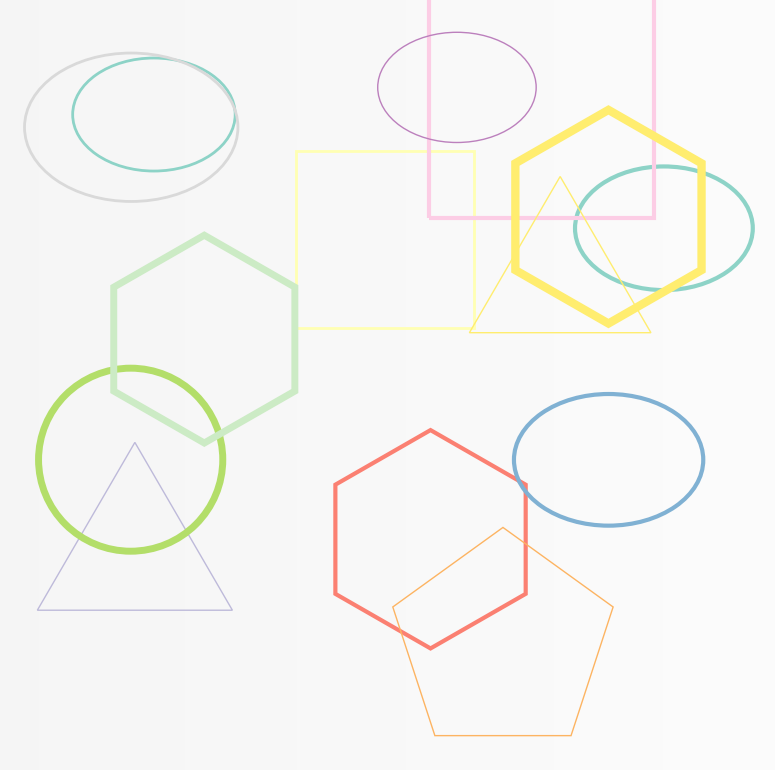[{"shape": "oval", "thickness": 1.5, "radius": 0.57, "center": [0.857, 0.704]}, {"shape": "oval", "thickness": 1, "radius": 0.52, "center": [0.199, 0.851]}, {"shape": "square", "thickness": 1, "radius": 0.58, "center": [0.497, 0.689]}, {"shape": "triangle", "thickness": 0.5, "radius": 0.73, "center": [0.174, 0.28]}, {"shape": "hexagon", "thickness": 1.5, "radius": 0.71, "center": [0.556, 0.3]}, {"shape": "oval", "thickness": 1.5, "radius": 0.61, "center": [0.785, 0.403]}, {"shape": "pentagon", "thickness": 0.5, "radius": 0.75, "center": [0.649, 0.166]}, {"shape": "circle", "thickness": 2.5, "radius": 0.59, "center": [0.169, 0.403]}, {"shape": "square", "thickness": 1.5, "radius": 0.73, "center": [0.699, 0.862]}, {"shape": "oval", "thickness": 1, "radius": 0.69, "center": [0.169, 0.835]}, {"shape": "oval", "thickness": 0.5, "radius": 0.51, "center": [0.59, 0.887]}, {"shape": "hexagon", "thickness": 2.5, "radius": 0.67, "center": [0.264, 0.56]}, {"shape": "triangle", "thickness": 0.5, "radius": 0.68, "center": [0.723, 0.636]}, {"shape": "hexagon", "thickness": 3, "radius": 0.69, "center": [0.785, 0.719]}]